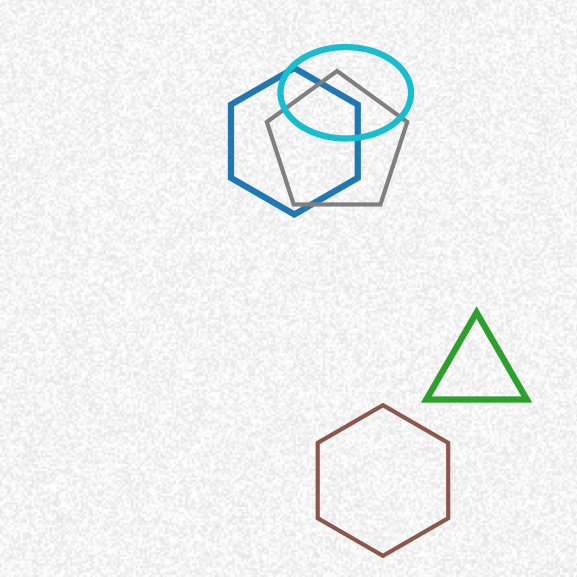[{"shape": "hexagon", "thickness": 3, "radius": 0.63, "center": [0.51, 0.755]}, {"shape": "triangle", "thickness": 3, "radius": 0.5, "center": [0.825, 0.358]}, {"shape": "hexagon", "thickness": 2, "radius": 0.65, "center": [0.663, 0.167]}, {"shape": "pentagon", "thickness": 2, "radius": 0.64, "center": [0.584, 0.748]}, {"shape": "oval", "thickness": 3, "radius": 0.57, "center": [0.599, 0.839]}]